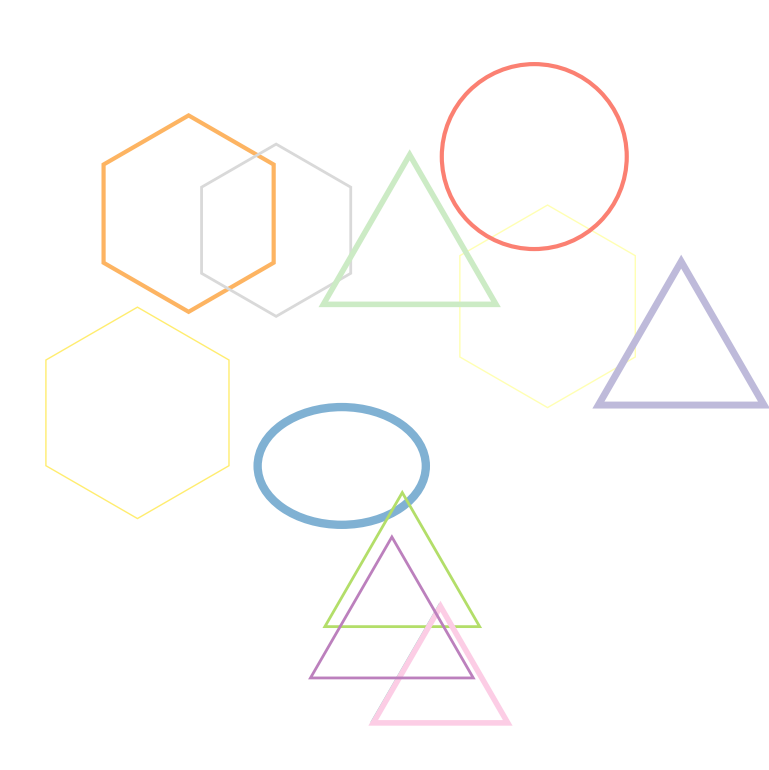[{"shape": "triangle", "thickness": 0.5, "radius": 0.51, "center": [0.571, 0.113]}, {"shape": "hexagon", "thickness": 0.5, "radius": 0.66, "center": [0.711, 0.602]}, {"shape": "triangle", "thickness": 2.5, "radius": 0.62, "center": [0.885, 0.536]}, {"shape": "circle", "thickness": 1.5, "radius": 0.6, "center": [0.694, 0.797]}, {"shape": "oval", "thickness": 3, "radius": 0.55, "center": [0.444, 0.395]}, {"shape": "hexagon", "thickness": 1.5, "radius": 0.64, "center": [0.245, 0.723]}, {"shape": "triangle", "thickness": 1, "radius": 0.58, "center": [0.522, 0.244]}, {"shape": "triangle", "thickness": 2, "radius": 0.5, "center": [0.572, 0.112]}, {"shape": "hexagon", "thickness": 1, "radius": 0.56, "center": [0.359, 0.701]}, {"shape": "triangle", "thickness": 1, "radius": 0.61, "center": [0.509, 0.181]}, {"shape": "triangle", "thickness": 2, "radius": 0.65, "center": [0.532, 0.669]}, {"shape": "hexagon", "thickness": 0.5, "radius": 0.69, "center": [0.179, 0.464]}]